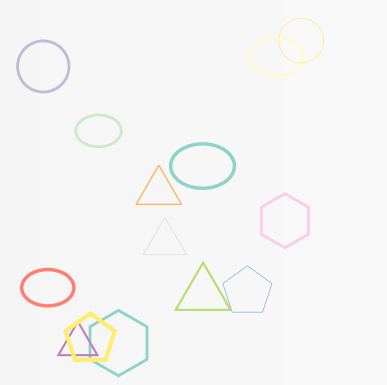[{"shape": "hexagon", "thickness": 2, "radius": 0.42, "center": [0.306, 0.109]}, {"shape": "oval", "thickness": 2.5, "radius": 0.41, "center": [0.523, 0.569]}, {"shape": "oval", "thickness": 1, "radius": 0.35, "center": [0.714, 0.853]}, {"shape": "circle", "thickness": 2, "radius": 0.33, "center": [0.112, 0.827]}, {"shape": "oval", "thickness": 2.5, "radius": 0.34, "center": [0.123, 0.253]}, {"shape": "pentagon", "thickness": 0.5, "radius": 0.33, "center": [0.638, 0.243]}, {"shape": "triangle", "thickness": 1, "radius": 0.34, "center": [0.41, 0.503]}, {"shape": "triangle", "thickness": 1.5, "radius": 0.41, "center": [0.524, 0.236]}, {"shape": "hexagon", "thickness": 2, "radius": 0.35, "center": [0.735, 0.427]}, {"shape": "triangle", "thickness": 0.5, "radius": 0.32, "center": [0.425, 0.371]}, {"shape": "triangle", "thickness": 1.5, "radius": 0.29, "center": [0.201, 0.107]}, {"shape": "oval", "thickness": 2, "radius": 0.29, "center": [0.254, 0.66]}, {"shape": "circle", "thickness": 0.5, "radius": 0.29, "center": [0.777, 0.894]}, {"shape": "pentagon", "thickness": 3, "radius": 0.33, "center": [0.233, 0.119]}]